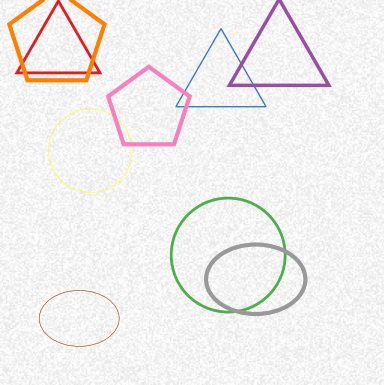[{"shape": "triangle", "thickness": 2, "radius": 0.62, "center": [0.152, 0.873]}, {"shape": "triangle", "thickness": 1, "radius": 0.68, "center": [0.574, 0.79]}, {"shape": "circle", "thickness": 2, "radius": 0.74, "center": [0.593, 0.337]}, {"shape": "triangle", "thickness": 2.5, "radius": 0.75, "center": [0.725, 0.853]}, {"shape": "pentagon", "thickness": 3, "radius": 0.65, "center": [0.148, 0.897]}, {"shape": "circle", "thickness": 0.5, "radius": 0.54, "center": [0.235, 0.608]}, {"shape": "oval", "thickness": 0.5, "radius": 0.52, "center": [0.206, 0.173]}, {"shape": "pentagon", "thickness": 3, "radius": 0.56, "center": [0.387, 0.715]}, {"shape": "oval", "thickness": 3, "radius": 0.64, "center": [0.664, 0.275]}]